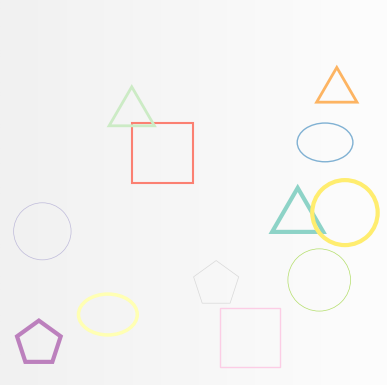[{"shape": "triangle", "thickness": 3, "radius": 0.38, "center": [0.768, 0.436]}, {"shape": "oval", "thickness": 2.5, "radius": 0.38, "center": [0.278, 0.183]}, {"shape": "circle", "thickness": 0.5, "radius": 0.37, "center": [0.109, 0.399]}, {"shape": "square", "thickness": 1.5, "radius": 0.39, "center": [0.419, 0.602]}, {"shape": "oval", "thickness": 1, "radius": 0.36, "center": [0.839, 0.63]}, {"shape": "triangle", "thickness": 2, "radius": 0.3, "center": [0.869, 0.765]}, {"shape": "circle", "thickness": 0.5, "radius": 0.4, "center": [0.824, 0.273]}, {"shape": "square", "thickness": 1, "radius": 0.39, "center": [0.646, 0.123]}, {"shape": "pentagon", "thickness": 0.5, "radius": 0.31, "center": [0.558, 0.262]}, {"shape": "pentagon", "thickness": 3, "radius": 0.3, "center": [0.1, 0.108]}, {"shape": "triangle", "thickness": 2, "radius": 0.34, "center": [0.34, 0.707]}, {"shape": "circle", "thickness": 3, "radius": 0.42, "center": [0.89, 0.448]}]